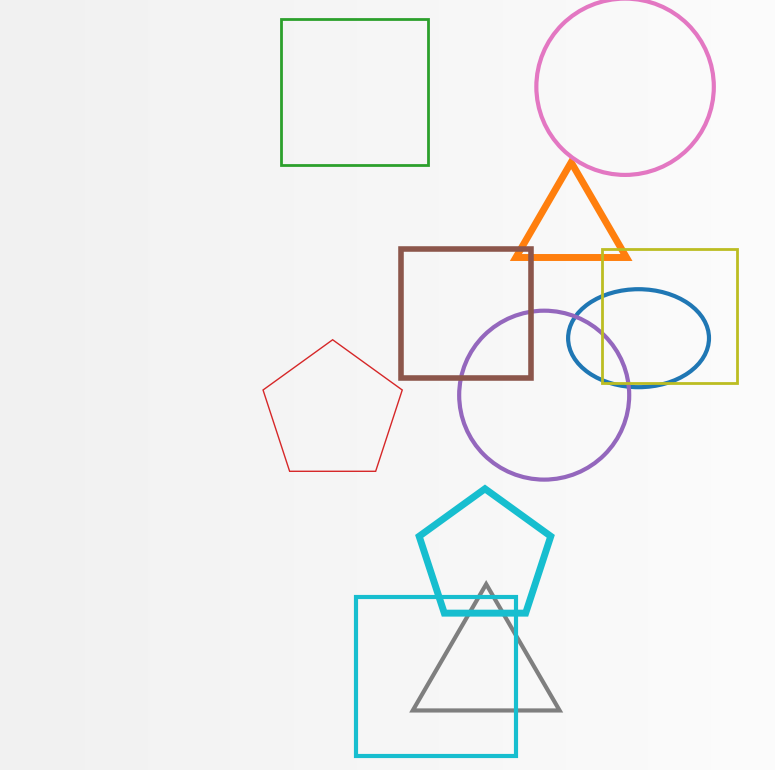[{"shape": "oval", "thickness": 1.5, "radius": 0.45, "center": [0.824, 0.561]}, {"shape": "triangle", "thickness": 2.5, "radius": 0.41, "center": [0.737, 0.707]}, {"shape": "square", "thickness": 1, "radius": 0.47, "center": [0.457, 0.88]}, {"shape": "pentagon", "thickness": 0.5, "radius": 0.47, "center": [0.429, 0.464]}, {"shape": "circle", "thickness": 1.5, "radius": 0.55, "center": [0.702, 0.487]}, {"shape": "square", "thickness": 2, "radius": 0.42, "center": [0.601, 0.593]}, {"shape": "circle", "thickness": 1.5, "radius": 0.57, "center": [0.807, 0.887]}, {"shape": "triangle", "thickness": 1.5, "radius": 0.55, "center": [0.627, 0.132]}, {"shape": "square", "thickness": 1, "radius": 0.44, "center": [0.864, 0.59]}, {"shape": "pentagon", "thickness": 2.5, "radius": 0.45, "center": [0.626, 0.276]}, {"shape": "square", "thickness": 1.5, "radius": 0.52, "center": [0.562, 0.122]}]